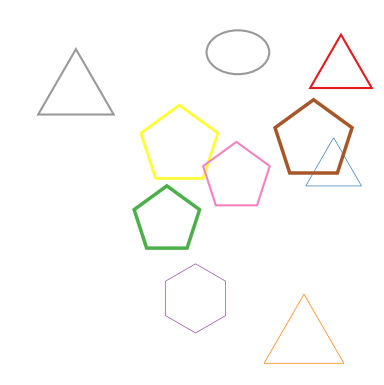[{"shape": "triangle", "thickness": 1.5, "radius": 0.46, "center": [0.886, 0.818]}, {"shape": "triangle", "thickness": 0.5, "radius": 0.42, "center": [0.867, 0.559]}, {"shape": "pentagon", "thickness": 2.5, "radius": 0.45, "center": [0.433, 0.428]}, {"shape": "hexagon", "thickness": 0.5, "radius": 0.45, "center": [0.508, 0.225]}, {"shape": "triangle", "thickness": 0.5, "radius": 0.6, "center": [0.79, 0.116]}, {"shape": "pentagon", "thickness": 2, "radius": 0.53, "center": [0.466, 0.622]}, {"shape": "pentagon", "thickness": 2.5, "radius": 0.53, "center": [0.814, 0.636]}, {"shape": "pentagon", "thickness": 1.5, "radius": 0.46, "center": [0.614, 0.54]}, {"shape": "triangle", "thickness": 1.5, "radius": 0.57, "center": [0.197, 0.759]}, {"shape": "oval", "thickness": 1.5, "radius": 0.41, "center": [0.618, 0.864]}]